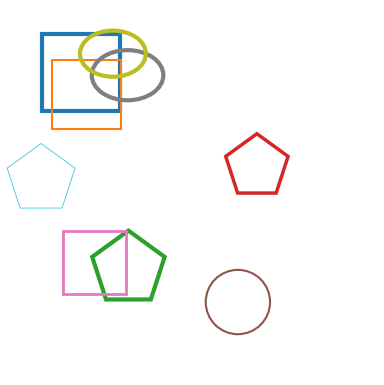[{"shape": "square", "thickness": 3, "radius": 0.5, "center": [0.21, 0.811]}, {"shape": "square", "thickness": 1.5, "radius": 0.45, "center": [0.224, 0.754]}, {"shape": "pentagon", "thickness": 3, "radius": 0.49, "center": [0.334, 0.302]}, {"shape": "pentagon", "thickness": 2.5, "radius": 0.43, "center": [0.667, 0.567]}, {"shape": "circle", "thickness": 1.5, "radius": 0.42, "center": [0.618, 0.216]}, {"shape": "square", "thickness": 2, "radius": 0.41, "center": [0.245, 0.318]}, {"shape": "oval", "thickness": 3, "radius": 0.46, "center": [0.331, 0.805]}, {"shape": "oval", "thickness": 3, "radius": 0.43, "center": [0.293, 0.861]}, {"shape": "pentagon", "thickness": 0.5, "radius": 0.46, "center": [0.107, 0.535]}]